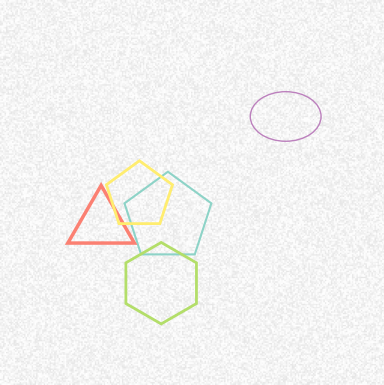[{"shape": "pentagon", "thickness": 1.5, "radius": 0.59, "center": [0.436, 0.435]}, {"shape": "triangle", "thickness": 2.5, "radius": 0.5, "center": [0.263, 0.419]}, {"shape": "hexagon", "thickness": 2, "radius": 0.53, "center": [0.419, 0.264]}, {"shape": "oval", "thickness": 1, "radius": 0.46, "center": [0.742, 0.697]}, {"shape": "pentagon", "thickness": 2, "radius": 0.45, "center": [0.362, 0.492]}]